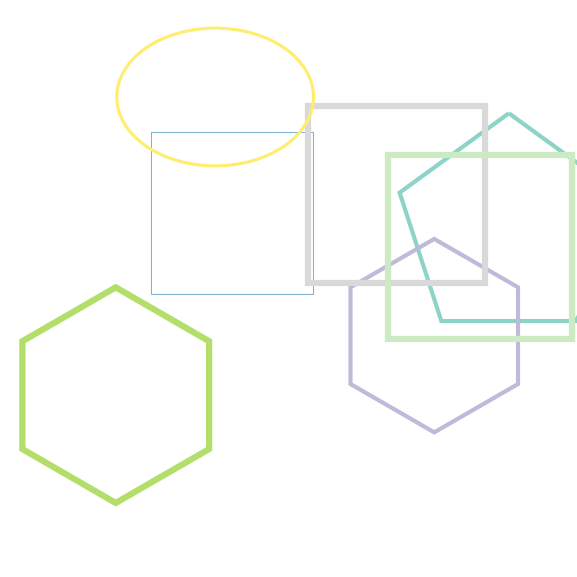[{"shape": "pentagon", "thickness": 2, "radius": 0.99, "center": [0.881, 0.604]}, {"shape": "hexagon", "thickness": 2, "radius": 0.84, "center": [0.752, 0.418]}, {"shape": "square", "thickness": 0.5, "radius": 0.7, "center": [0.402, 0.631]}, {"shape": "hexagon", "thickness": 3, "radius": 0.93, "center": [0.2, 0.315]}, {"shape": "square", "thickness": 3, "radius": 0.76, "center": [0.686, 0.663]}, {"shape": "square", "thickness": 3, "radius": 0.79, "center": [0.831, 0.572]}, {"shape": "oval", "thickness": 1.5, "radius": 0.85, "center": [0.373, 0.831]}]